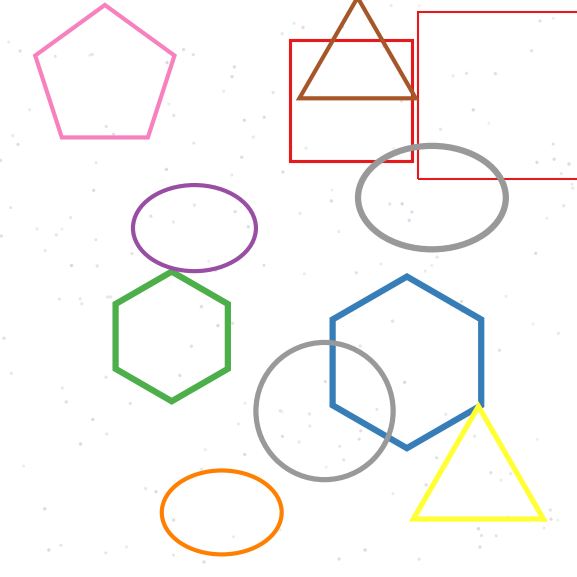[{"shape": "square", "thickness": 1.5, "radius": 0.53, "center": [0.608, 0.825]}, {"shape": "square", "thickness": 1, "radius": 0.72, "center": [0.868, 0.835]}, {"shape": "hexagon", "thickness": 3, "radius": 0.74, "center": [0.705, 0.372]}, {"shape": "hexagon", "thickness": 3, "radius": 0.56, "center": [0.297, 0.417]}, {"shape": "oval", "thickness": 2, "radius": 0.53, "center": [0.337, 0.604]}, {"shape": "oval", "thickness": 2, "radius": 0.52, "center": [0.384, 0.112]}, {"shape": "triangle", "thickness": 2.5, "radius": 0.65, "center": [0.828, 0.165]}, {"shape": "triangle", "thickness": 2, "radius": 0.58, "center": [0.619, 0.887]}, {"shape": "pentagon", "thickness": 2, "radius": 0.63, "center": [0.182, 0.864]}, {"shape": "oval", "thickness": 3, "radius": 0.64, "center": [0.748, 0.657]}, {"shape": "circle", "thickness": 2.5, "radius": 0.59, "center": [0.562, 0.287]}]